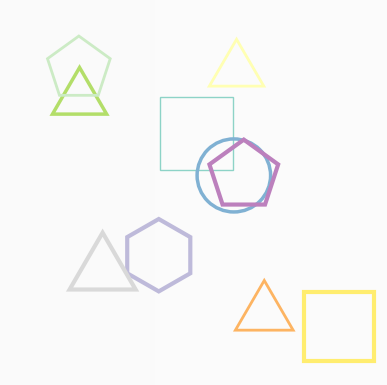[{"shape": "square", "thickness": 1, "radius": 0.47, "center": [0.508, 0.654]}, {"shape": "triangle", "thickness": 2, "radius": 0.41, "center": [0.61, 0.817]}, {"shape": "hexagon", "thickness": 3, "radius": 0.47, "center": [0.41, 0.337]}, {"shape": "circle", "thickness": 2.5, "radius": 0.47, "center": [0.603, 0.544]}, {"shape": "triangle", "thickness": 2, "radius": 0.43, "center": [0.682, 0.185]}, {"shape": "triangle", "thickness": 2.5, "radius": 0.4, "center": [0.205, 0.744]}, {"shape": "triangle", "thickness": 3, "radius": 0.49, "center": [0.265, 0.297]}, {"shape": "pentagon", "thickness": 3, "radius": 0.47, "center": [0.629, 0.544]}, {"shape": "pentagon", "thickness": 2, "radius": 0.43, "center": [0.204, 0.821]}, {"shape": "square", "thickness": 3, "radius": 0.45, "center": [0.875, 0.152]}]